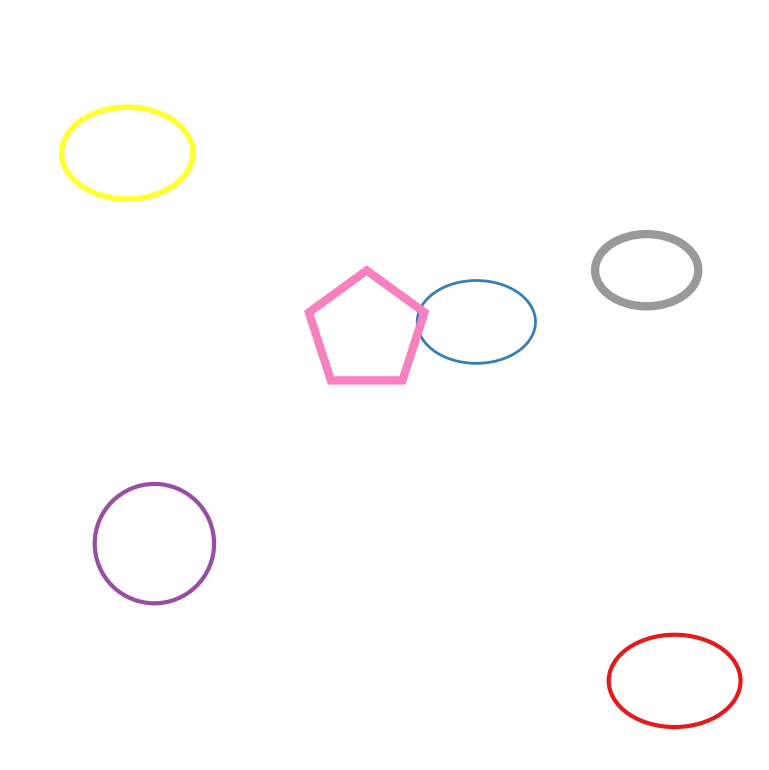[{"shape": "oval", "thickness": 1.5, "radius": 0.43, "center": [0.876, 0.116]}, {"shape": "oval", "thickness": 1, "radius": 0.38, "center": [0.619, 0.582]}, {"shape": "circle", "thickness": 1.5, "radius": 0.39, "center": [0.201, 0.294]}, {"shape": "oval", "thickness": 2, "radius": 0.43, "center": [0.165, 0.801]}, {"shape": "pentagon", "thickness": 3, "radius": 0.39, "center": [0.476, 0.57]}, {"shape": "oval", "thickness": 3, "radius": 0.34, "center": [0.84, 0.649]}]